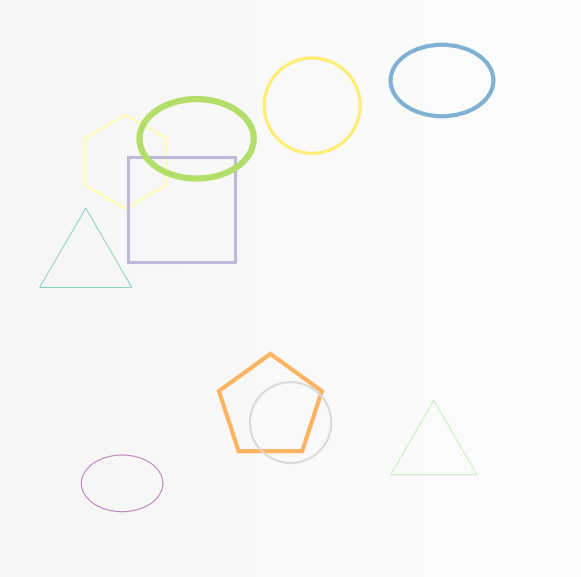[{"shape": "triangle", "thickness": 0.5, "radius": 0.46, "center": [0.148, 0.547]}, {"shape": "hexagon", "thickness": 1, "radius": 0.41, "center": [0.216, 0.719]}, {"shape": "square", "thickness": 1.5, "radius": 0.46, "center": [0.312, 0.636]}, {"shape": "oval", "thickness": 2, "radius": 0.44, "center": [0.76, 0.86]}, {"shape": "pentagon", "thickness": 2, "radius": 0.47, "center": [0.465, 0.293]}, {"shape": "oval", "thickness": 3, "radius": 0.49, "center": [0.338, 0.759]}, {"shape": "circle", "thickness": 1, "radius": 0.35, "center": [0.5, 0.267]}, {"shape": "oval", "thickness": 0.5, "radius": 0.35, "center": [0.21, 0.162]}, {"shape": "triangle", "thickness": 0.5, "radius": 0.43, "center": [0.746, 0.22]}, {"shape": "circle", "thickness": 1.5, "radius": 0.41, "center": [0.537, 0.816]}]